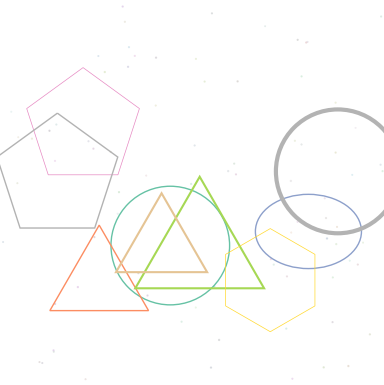[{"shape": "circle", "thickness": 1, "radius": 0.77, "center": [0.442, 0.362]}, {"shape": "triangle", "thickness": 1, "radius": 0.74, "center": [0.258, 0.267]}, {"shape": "oval", "thickness": 1, "radius": 0.69, "center": [0.801, 0.399]}, {"shape": "pentagon", "thickness": 0.5, "radius": 0.77, "center": [0.216, 0.67]}, {"shape": "triangle", "thickness": 1.5, "radius": 0.97, "center": [0.519, 0.348]}, {"shape": "hexagon", "thickness": 0.5, "radius": 0.67, "center": [0.702, 0.272]}, {"shape": "triangle", "thickness": 1.5, "radius": 0.68, "center": [0.42, 0.361]}, {"shape": "pentagon", "thickness": 1, "radius": 0.82, "center": [0.149, 0.541]}, {"shape": "circle", "thickness": 3, "radius": 0.8, "center": [0.877, 0.555]}]